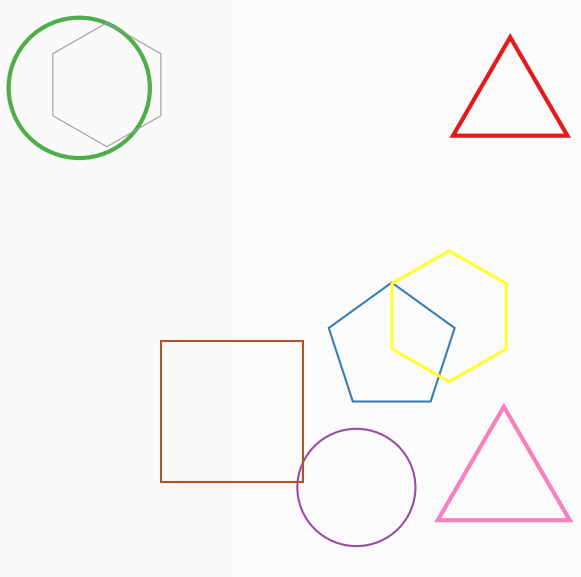[{"shape": "triangle", "thickness": 2, "radius": 0.57, "center": [0.878, 0.821]}, {"shape": "pentagon", "thickness": 1, "radius": 0.57, "center": [0.674, 0.396]}, {"shape": "circle", "thickness": 2, "radius": 0.61, "center": [0.136, 0.847]}, {"shape": "circle", "thickness": 1, "radius": 0.51, "center": [0.613, 0.155]}, {"shape": "hexagon", "thickness": 1.5, "radius": 0.57, "center": [0.773, 0.452]}, {"shape": "square", "thickness": 1, "radius": 0.61, "center": [0.399, 0.286]}, {"shape": "triangle", "thickness": 2, "radius": 0.66, "center": [0.867, 0.164]}, {"shape": "hexagon", "thickness": 0.5, "radius": 0.54, "center": [0.184, 0.852]}]